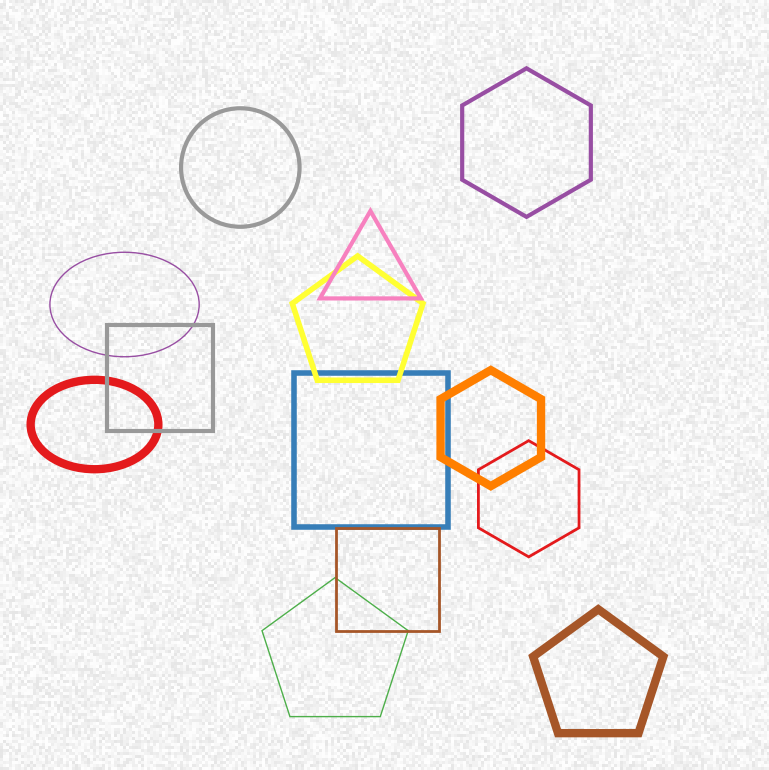[{"shape": "oval", "thickness": 3, "radius": 0.41, "center": [0.123, 0.449]}, {"shape": "hexagon", "thickness": 1, "radius": 0.38, "center": [0.687, 0.352]}, {"shape": "square", "thickness": 2, "radius": 0.5, "center": [0.482, 0.416]}, {"shape": "pentagon", "thickness": 0.5, "radius": 0.5, "center": [0.435, 0.15]}, {"shape": "oval", "thickness": 0.5, "radius": 0.48, "center": [0.162, 0.605]}, {"shape": "hexagon", "thickness": 1.5, "radius": 0.48, "center": [0.684, 0.815]}, {"shape": "hexagon", "thickness": 3, "radius": 0.38, "center": [0.637, 0.444]}, {"shape": "pentagon", "thickness": 2, "radius": 0.45, "center": [0.464, 0.578]}, {"shape": "pentagon", "thickness": 3, "radius": 0.44, "center": [0.777, 0.12]}, {"shape": "square", "thickness": 1, "radius": 0.33, "center": [0.504, 0.248]}, {"shape": "triangle", "thickness": 1.5, "radius": 0.38, "center": [0.481, 0.65]}, {"shape": "circle", "thickness": 1.5, "radius": 0.38, "center": [0.312, 0.782]}, {"shape": "square", "thickness": 1.5, "radius": 0.34, "center": [0.208, 0.509]}]